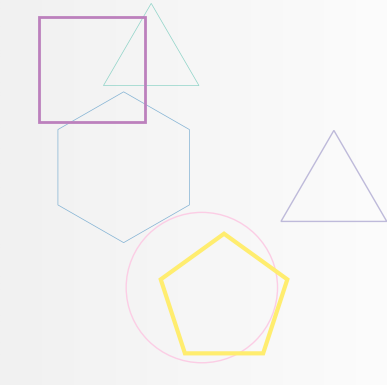[{"shape": "triangle", "thickness": 0.5, "radius": 0.71, "center": [0.39, 0.849]}, {"shape": "triangle", "thickness": 1, "radius": 0.79, "center": [0.862, 0.504]}, {"shape": "hexagon", "thickness": 0.5, "radius": 0.98, "center": [0.319, 0.566]}, {"shape": "circle", "thickness": 1, "radius": 0.98, "center": [0.521, 0.253]}, {"shape": "square", "thickness": 2, "radius": 0.68, "center": [0.237, 0.819]}, {"shape": "pentagon", "thickness": 3, "radius": 0.86, "center": [0.578, 0.221]}]